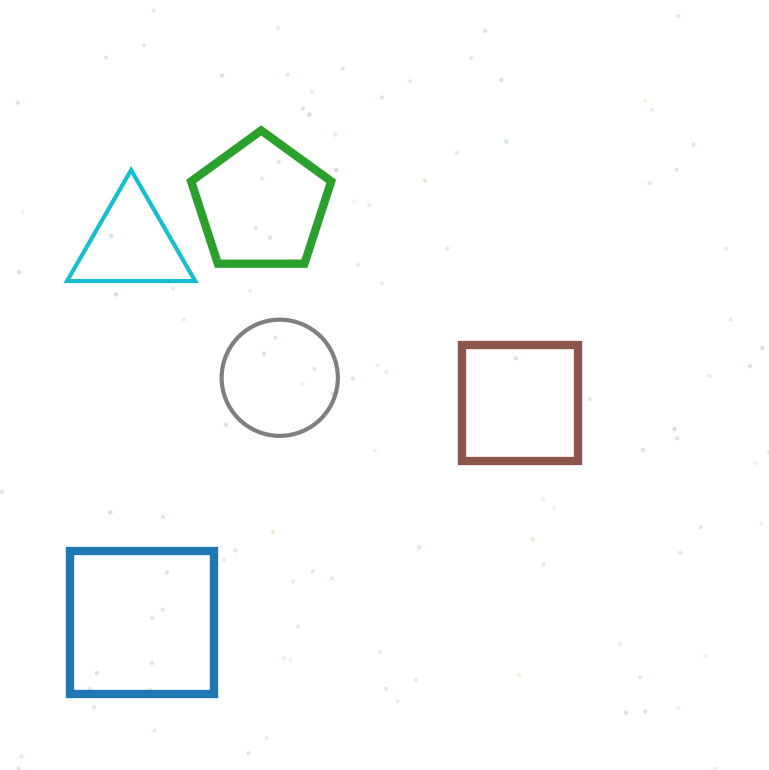[{"shape": "square", "thickness": 3, "radius": 0.47, "center": [0.184, 0.192]}, {"shape": "pentagon", "thickness": 3, "radius": 0.48, "center": [0.339, 0.735]}, {"shape": "square", "thickness": 3, "radius": 0.38, "center": [0.676, 0.477]}, {"shape": "circle", "thickness": 1.5, "radius": 0.38, "center": [0.363, 0.509]}, {"shape": "triangle", "thickness": 1.5, "radius": 0.48, "center": [0.17, 0.683]}]